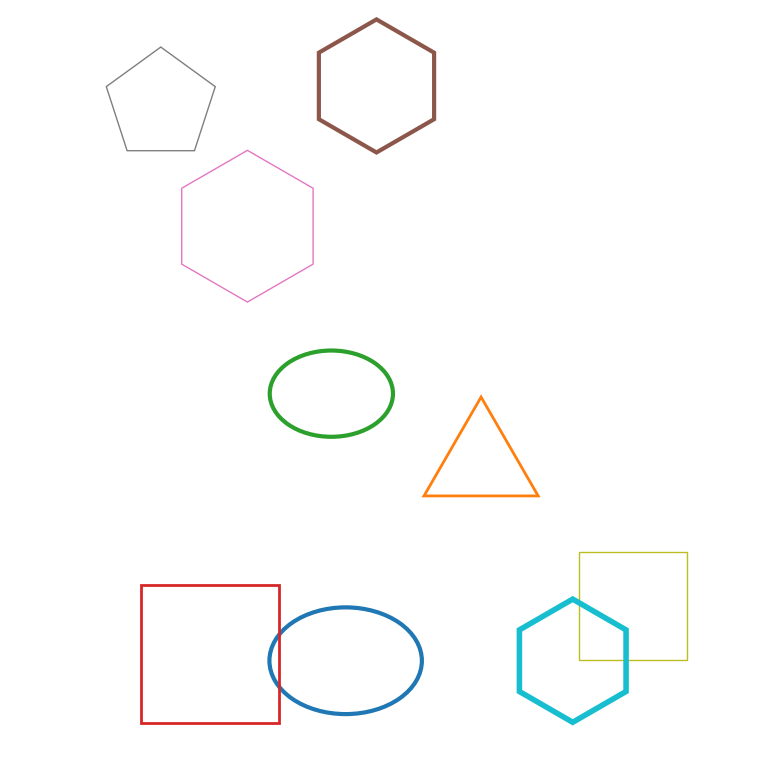[{"shape": "oval", "thickness": 1.5, "radius": 0.49, "center": [0.449, 0.142]}, {"shape": "triangle", "thickness": 1, "radius": 0.43, "center": [0.625, 0.399]}, {"shape": "oval", "thickness": 1.5, "radius": 0.4, "center": [0.43, 0.489]}, {"shape": "square", "thickness": 1, "radius": 0.45, "center": [0.273, 0.151]}, {"shape": "hexagon", "thickness": 1.5, "radius": 0.43, "center": [0.489, 0.888]}, {"shape": "hexagon", "thickness": 0.5, "radius": 0.49, "center": [0.321, 0.706]}, {"shape": "pentagon", "thickness": 0.5, "radius": 0.37, "center": [0.209, 0.864]}, {"shape": "square", "thickness": 0.5, "radius": 0.35, "center": [0.822, 0.213]}, {"shape": "hexagon", "thickness": 2, "radius": 0.4, "center": [0.744, 0.142]}]